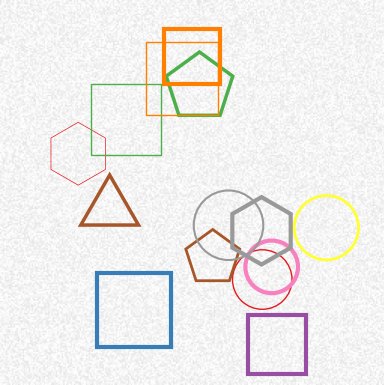[{"shape": "circle", "thickness": 1, "radius": 0.39, "center": [0.681, 0.274]}, {"shape": "hexagon", "thickness": 0.5, "radius": 0.41, "center": [0.203, 0.601]}, {"shape": "square", "thickness": 3, "radius": 0.48, "center": [0.349, 0.194]}, {"shape": "square", "thickness": 1, "radius": 0.46, "center": [0.327, 0.689]}, {"shape": "pentagon", "thickness": 2.5, "radius": 0.45, "center": [0.518, 0.774]}, {"shape": "square", "thickness": 3, "radius": 0.38, "center": [0.719, 0.105]}, {"shape": "square", "thickness": 1, "radius": 0.47, "center": [0.472, 0.795]}, {"shape": "square", "thickness": 3, "radius": 0.36, "center": [0.499, 0.853]}, {"shape": "circle", "thickness": 2, "radius": 0.42, "center": [0.848, 0.409]}, {"shape": "pentagon", "thickness": 2, "radius": 0.37, "center": [0.553, 0.33]}, {"shape": "triangle", "thickness": 2.5, "radius": 0.43, "center": [0.285, 0.459]}, {"shape": "circle", "thickness": 3, "radius": 0.34, "center": [0.706, 0.307]}, {"shape": "circle", "thickness": 1.5, "radius": 0.45, "center": [0.594, 0.415]}, {"shape": "hexagon", "thickness": 3, "radius": 0.44, "center": [0.679, 0.4]}]